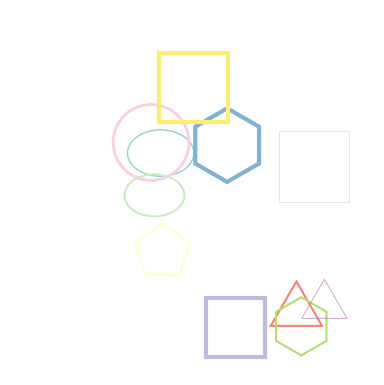[{"shape": "oval", "thickness": 1, "radius": 0.43, "center": [0.417, 0.602]}, {"shape": "pentagon", "thickness": 1, "radius": 0.37, "center": [0.422, 0.346]}, {"shape": "square", "thickness": 3, "radius": 0.38, "center": [0.611, 0.149]}, {"shape": "triangle", "thickness": 1.5, "radius": 0.38, "center": [0.77, 0.192]}, {"shape": "hexagon", "thickness": 3, "radius": 0.48, "center": [0.59, 0.623]}, {"shape": "hexagon", "thickness": 1.5, "radius": 0.38, "center": [0.782, 0.152]}, {"shape": "circle", "thickness": 2, "radius": 0.49, "center": [0.392, 0.63]}, {"shape": "square", "thickness": 0.5, "radius": 0.46, "center": [0.815, 0.567]}, {"shape": "triangle", "thickness": 0.5, "radius": 0.34, "center": [0.843, 0.207]}, {"shape": "oval", "thickness": 1.5, "radius": 0.39, "center": [0.401, 0.493]}, {"shape": "square", "thickness": 3, "radius": 0.45, "center": [0.503, 0.773]}]